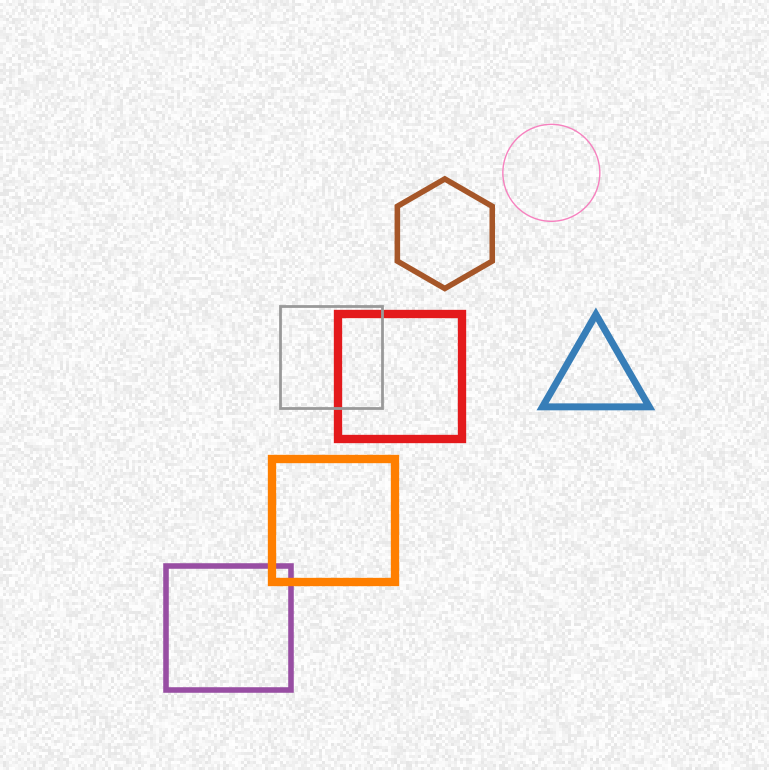[{"shape": "square", "thickness": 3, "radius": 0.4, "center": [0.52, 0.511]}, {"shape": "triangle", "thickness": 2.5, "radius": 0.4, "center": [0.774, 0.512]}, {"shape": "square", "thickness": 2, "radius": 0.4, "center": [0.297, 0.185]}, {"shape": "square", "thickness": 3, "radius": 0.4, "center": [0.433, 0.323]}, {"shape": "hexagon", "thickness": 2, "radius": 0.36, "center": [0.578, 0.696]}, {"shape": "circle", "thickness": 0.5, "radius": 0.31, "center": [0.716, 0.776]}, {"shape": "square", "thickness": 1, "radius": 0.33, "center": [0.43, 0.537]}]